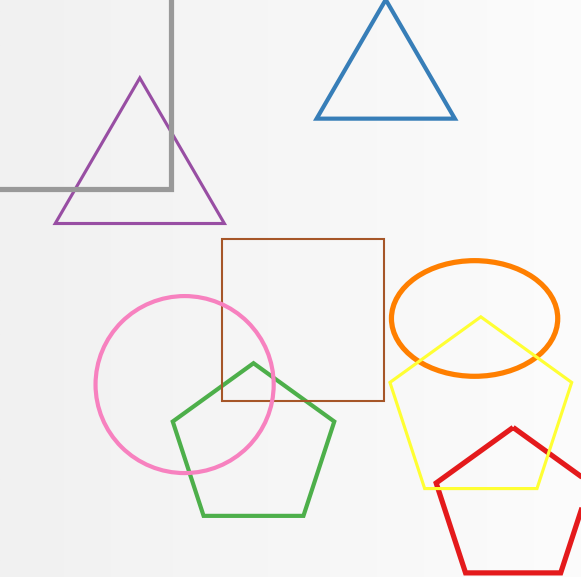[{"shape": "pentagon", "thickness": 2.5, "radius": 0.7, "center": [0.883, 0.12]}, {"shape": "triangle", "thickness": 2, "radius": 0.69, "center": [0.664, 0.862]}, {"shape": "pentagon", "thickness": 2, "radius": 0.73, "center": [0.436, 0.224]}, {"shape": "triangle", "thickness": 1.5, "radius": 0.84, "center": [0.241, 0.696]}, {"shape": "oval", "thickness": 2.5, "radius": 0.72, "center": [0.816, 0.448]}, {"shape": "pentagon", "thickness": 1.5, "radius": 0.82, "center": [0.827, 0.286]}, {"shape": "square", "thickness": 1, "radius": 0.7, "center": [0.521, 0.446]}, {"shape": "circle", "thickness": 2, "radius": 0.77, "center": [0.318, 0.333]}, {"shape": "square", "thickness": 2.5, "radius": 0.95, "center": [0.103, 0.862]}]